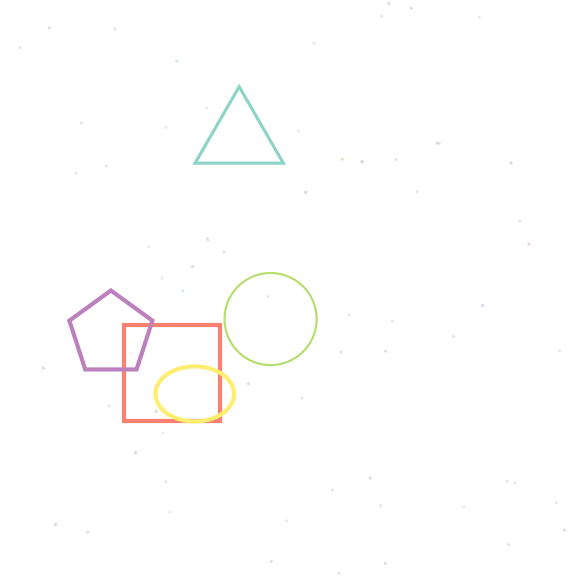[{"shape": "triangle", "thickness": 1.5, "radius": 0.44, "center": [0.414, 0.761]}, {"shape": "square", "thickness": 2, "radius": 0.42, "center": [0.298, 0.353]}, {"shape": "circle", "thickness": 1, "radius": 0.4, "center": [0.469, 0.447]}, {"shape": "pentagon", "thickness": 2, "radius": 0.38, "center": [0.192, 0.421]}, {"shape": "oval", "thickness": 2, "radius": 0.34, "center": [0.337, 0.317]}]